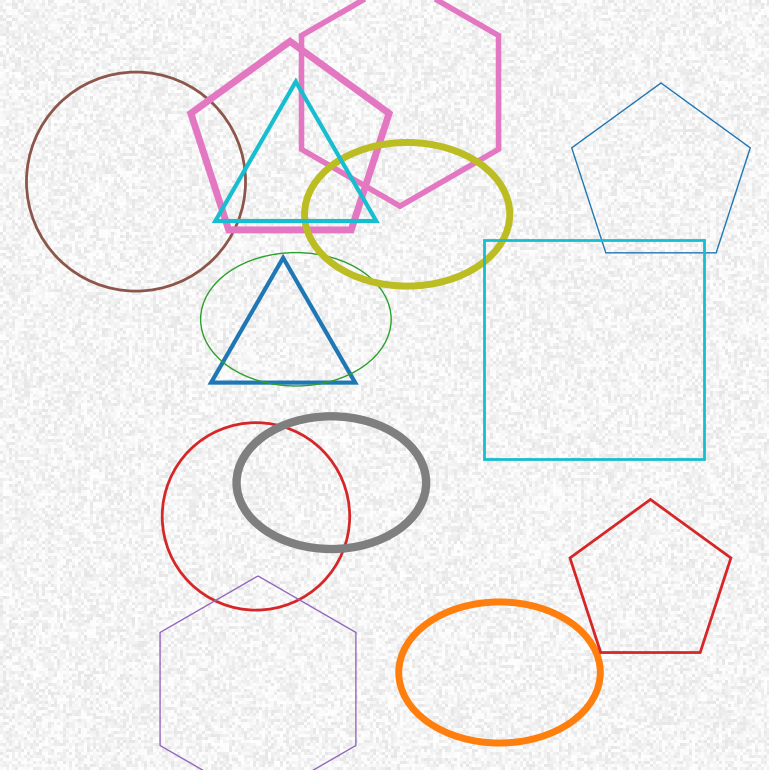[{"shape": "pentagon", "thickness": 0.5, "radius": 0.61, "center": [0.858, 0.77]}, {"shape": "triangle", "thickness": 1.5, "radius": 0.54, "center": [0.368, 0.557]}, {"shape": "oval", "thickness": 2.5, "radius": 0.65, "center": [0.649, 0.127]}, {"shape": "oval", "thickness": 0.5, "radius": 0.62, "center": [0.384, 0.585]}, {"shape": "circle", "thickness": 1, "radius": 0.61, "center": [0.332, 0.329]}, {"shape": "pentagon", "thickness": 1, "radius": 0.55, "center": [0.845, 0.241]}, {"shape": "hexagon", "thickness": 0.5, "radius": 0.73, "center": [0.335, 0.105]}, {"shape": "circle", "thickness": 1, "radius": 0.71, "center": [0.177, 0.764]}, {"shape": "pentagon", "thickness": 2.5, "radius": 0.68, "center": [0.377, 0.811]}, {"shape": "hexagon", "thickness": 2, "radius": 0.74, "center": [0.519, 0.88]}, {"shape": "oval", "thickness": 3, "radius": 0.62, "center": [0.43, 0.373]}, {"shape": "oval", "thickness": 2.5, "radius": 0.67, "center": [0.529, 0.722]}, {"shape": "square", "thickness": 1, "radius": 0.71, "center": [0.771, 0.546]}, {"shape": "triangle", "thickness": 1.5, "radius": 0.6, "center": [0.384, 0.773]}]